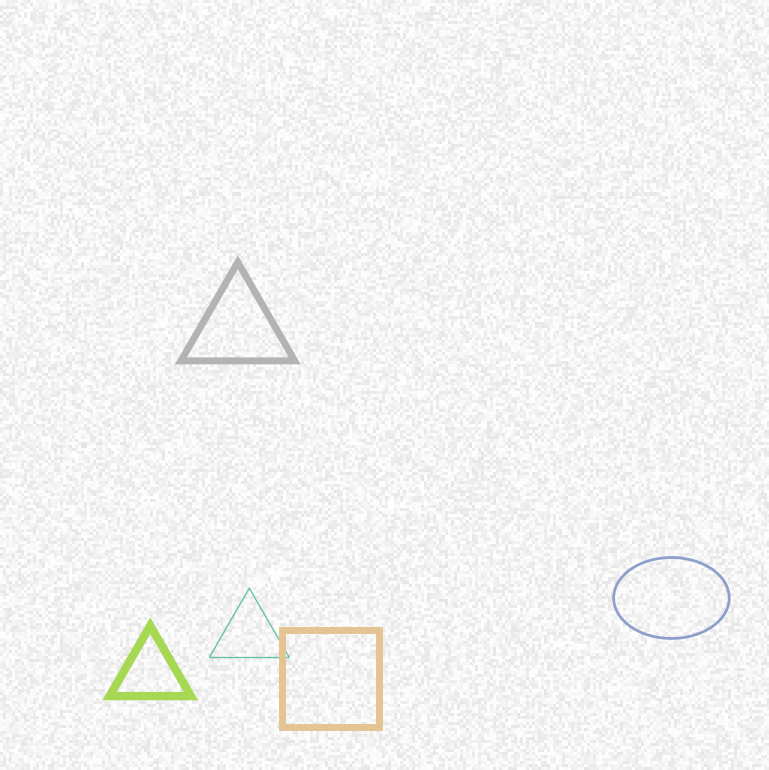[{"shape": "triangle", "thickness": 0.5, "radius": 0.3, "center": [0.324, 0.176]}, {"shape": "oval", "thickness": 1, "radius": 0.38, "center": [0.872, 0.223]}, {"shape": "triangle", "thickness": 3, "radius": 0.3, "center": [0.195, 0.126]}, {"shape": "square", "thickness": 2.5, "radius": 0.31, "center": [0.429, 0.119]}, {"shape": "triangle", "thickness": 2.5, "radius": 0.43, "center": [0.309, 0.574]}]